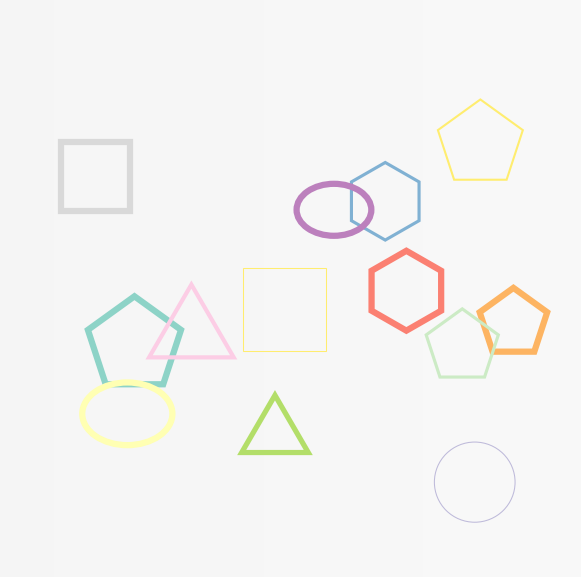[{"shape": "pentagon", "thickness": 3, "radius": 0.42, "center": [0.231, 0.402]}, {"shape": "oval", "thickness": 3, "radius": 0.39, "center": [0.219, 0.283]}, {"shape": "circle", "thickness": 0.5, "radius": 0.35, "center": [0.817, 0.164]}, {"shape": "hexagon", "thickness": 3, "radius": 0.35, "center": [0.699, 0.496]}, {"shape": "hexagon", "thickness": 1.5, "radius": 0.34, "center": [0.663, 0.651]}, {"shape": "pentagon", "thickness": 3, "radius": 0.31, "center": [0.883, 0.44]}, {"shape": "triangle", "thickness": 2.5, "radius": 0.33, "center": [0.473, 0.249]}, {"shape": "triangle", "thickness": 2, "radius": 0.42, "center": [0.329, 0.422]}, {"shape": "square", "thickness": 3, "radius": 0.3, "center": [0.165, 0.693]}, {"shape": "oval", "thickness": 3, "radius": 0.32, "center": [0.575, 0.636]}, {"shape": "pentagon", "thickness": 1.5, "radius": 0.33, "center": [0.795, 0.399]}, {"shape": "pentagon", "thickness": 1, "radius": 0.38, "center": [0.826, 0.75]}, {"shape": "square", "thickness": 0.5, "radius": 0.36, "center": [0.489, 0.463]}]